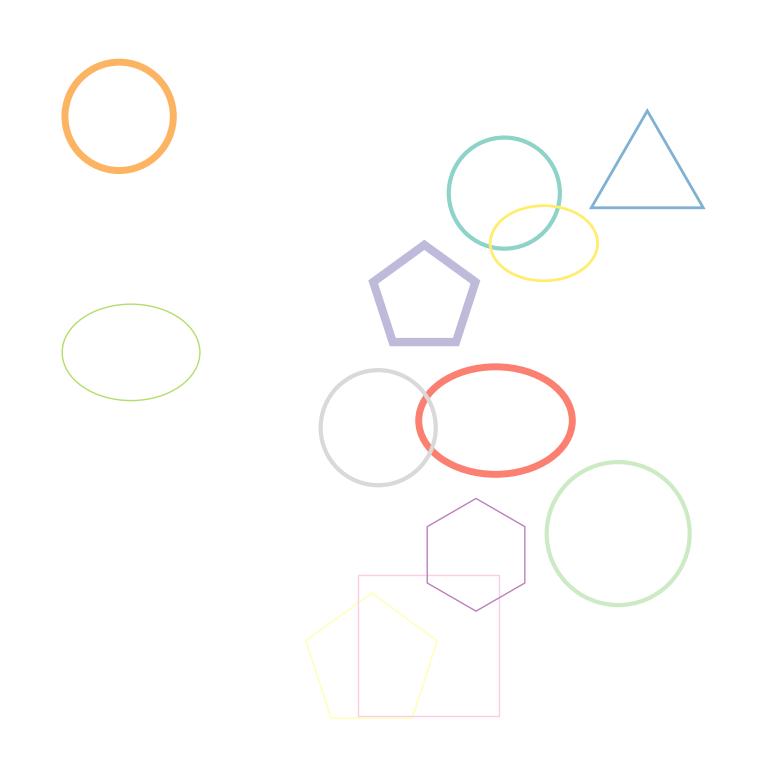[{"shape": "circle", "thickness": 1.5, "radius": 0.36, "center": [0.655, 0.749]}, {"shape": "pentagon", "thickness": 0.5, "radius": 0.45, "center": [0.483, 0.14]}, {"shape": "pentagon", "thickness": 3, "radius": 0.35, "center": [0.551, 0.612]}, {"shape": "oval", "thickness": 2.5, "radius": 0.5, "center": [0.644, 0.454]}, {"shape": "triangle", "thickness": 1, "radius": 0.42, "center": [0.841, 0.772]}, {"shape": "circle", "thickness": 2.5, "radius": 0.35, "center": [0.155, 0.849]}, {"shape": "oval", "thickness": 0.5, "radius": 0.45, "center": [0.17, 0.542]}, {"shape": "square", "thickness": 0.5, "radius": 0.46, "center": [0.557, 0.162]}, {"shape": "circle", "thickness": 1.5, "radius": 0.37, "center": [0.491, 0.445]}, {"shape": "hexagon", "thickness": 0.5, "radius": 0.37, "center": [0.618, 0.279]}, {"shape": "circle", "thickness": 1.5, "radius": 0.46, "center": [0.803, 0.307]}, {"shape": "oval", "thickness": 1, "radius": 0.35, "center": [0.706, 0.684]}]